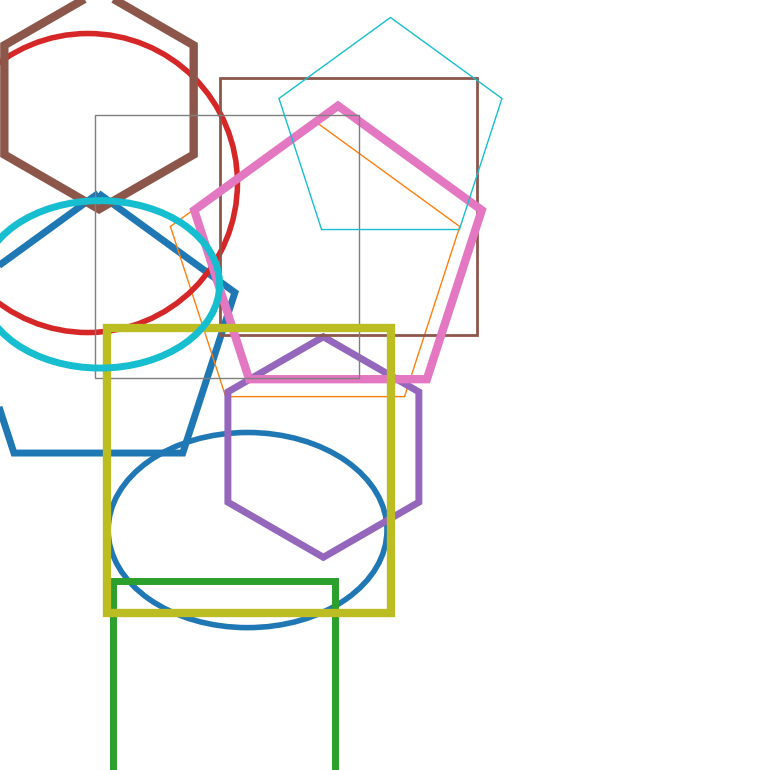[{"shape": "pentagon", "thickness": 2.5, "radius": 0.93, "center": [0.128, 0.562]}, {"shape": "oval", "thickness": 2, "radius": 0.91, "center": [0.322, 0.312]}, {"shape": "pentagon", "thickness": 0.5, "radius": 0.99, "center": [0.409, 0.645]}, {"shape": "square", "thickness": 2.5, "radius": 0.72, "center": [0.291, 0.102]}, {"shape": "circle", "thickness": 2, "radius": 0.97, "center": [0.114, 0.762]}, {"shape": "hexagon", "thickness": 2.5, "radius": 0.72, "center": [0.42, 0.419]}, {"shape": "hexagon", "thickness": 3, "radius": 0.71, "center": [0.129, 0.87]}, {"shape": "square", "thickness": 1, "radius": 0.83, "center": [0.453, 0.732]}, {"shape": "pentagon", "thickness": 3, "radius": 0.98, "center": [0.439, 0.666]}, {"shape": "square", "thickness": 0.5, "radius": 0.86, "center": [0.295, 0.68]}, {"shape": "square", "thickness": 3, "radius": 0.92, "center": [0.323, 0.389]}, {"shape": "pentagon", "thickness": 0.5, "radius": 0.76, "center": [0.507, 0.825]}, {"shape": "oval", "thickness": 2.5, "radius": 0.78, "center": [0.13, 0.631]}]